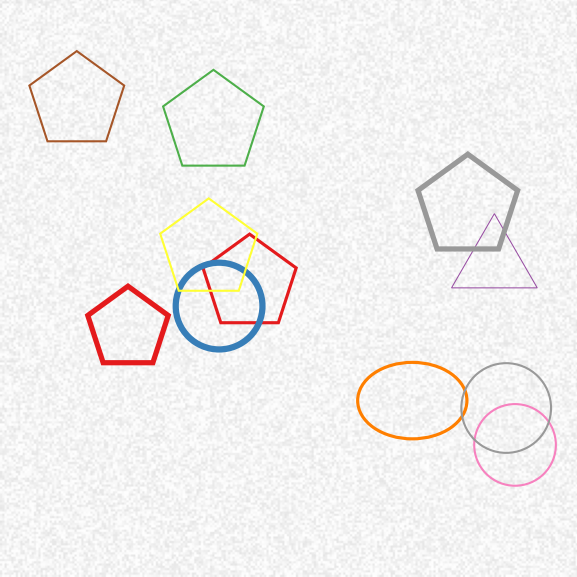[{"shape": "pentagon", "thickness": 1.5, "radius": 0.42, "center": [0.432, 0.509]}, {"shape": "pentagon", "thickness": 2.5, "radius": 0.37, "center": [0.222, 0.43]}, {"shape": "circle", "thickness": 3, "radius": 0.38, "center": [0.379, 0.469]}, {"shape": "pentagon", "thickness": 1, "radius": 0.46, "center": [0.37, 0.787]}, {"shape": "triangle", "thickness": 0.5, "radius": 0.43, "center": [0.856, 0.544]}, {"shape": "oval", "thickness": 1.5, "radius": 0.47, "center": [0.714, 0.305]}, {"shape": "pentagon", "thickness": 1, "radius": 0.44, "center": [0.361, 0.567]}, {"shape": "pentagon", "thickness": 1, "radius": 0.43, "center": [0.133, 0.824]}, {"shape": "circle", "thickness": 1, "radius": 0.35, "center": [0.892, 0.229]}, {"shape": "pentagon", "thickness": 2.5, "radius": 0.45, "center": [0.81, 0.641]}, {"shape": "circle", "thickness": 1, "radius": 0.39, "center": [0.877, 0.293]}]